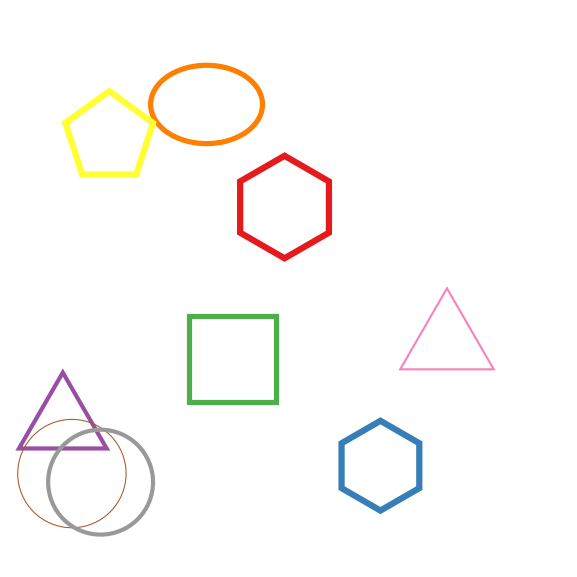[{"shape": "hexagon", "thickness": 3, "radius": 0.44, "center": [0.493, 0.641]}, {"shape": "hexagon", "thickness": 3, "radius": 0.39, "center": [0.659, 0.193]}, {"shape": "square", "thickness": 2.5, "radius": 0.37, "center": [0.402, 0.378]}, {"shape": "triangle", "thickness": 2, "radius": 0.44, "center": [0.109, 0.266]}, {"shape": "oval", "thickness": 2.5, "radius": 0.48, "center": [0.358, 0.818]}, {"shape": "pentagon", "thickness": 3, "radius": 0.4, "center": [0.189, 0.762]}, {"shape": "circle", "thickness": 0.5, "radius": 0.47, "center": [0.125, 0.179]}, {"shape": "triangle", "thickness": 1, "radius": 0.47, "center": [0.774, 0.406]}, {"shape": "circle", "thickness": 2, "radius": 0.45, "center": [0.174, 0.164]}]